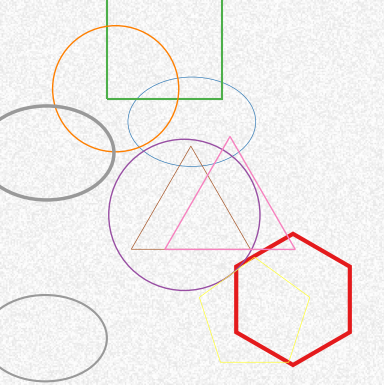[{"shape": "hexagon", "thickness": 3, "radius": 0.85, "center": [0.761, 0.222]}, {"shape": "oval", "thickness": 0.5, "radius": 0.83, "center": [0.498, 0.684]}, {"shape": "square", "thickness": 1.5, "radius": 0.75, "center": [0.427, 0.893]}, {"shape": "circle", "thickness": 1, "radius": 0.98, "center": [0.479, 0.442]}, {"shape": "circle", "thickness": 1, "radius": 0.82, "center": [0.3, 0.769]}, {"shape": "pentagon", "thickness": 0.5, "radius": 0.75, "center": [0.661, 0.181]}, {"shape": "triangle", "thickness": 0.5, "radius": 0.89, "center": [0.496, 0.442]}, {"shape": "triangle", "thickness": 1, "radius": 0.98, "center": [0.597, 0.45]}, {"shape": "oval", "thickness": 1.5, "radius": 0.8, "center": [0.117, 0.122]}, {"shape": "oval", "thickness": 2.5, "radius": 0.87, "center": [0.121, 0.603]}]